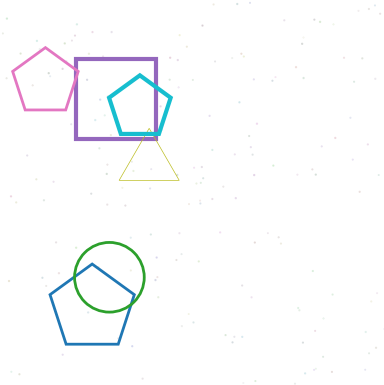[{"shape": "pentagon", "thickness": 2, "radius": 0.58, "center": [0.239, 0.199]}, {"shape": "circle", "thickness": 2, "radius": 0.45, "center": [0.284, 0.28]}, {"shape": "square", "thickness": 3, "radius": 0.52, "center": [0.302, 0.742]}, {"shape": "pentagon", "thickness": 2, "radius": 0.45, "center": [0.118, 0.787]}, {"shape": "triangle", "thickness": 0.5, "radius": 0.45, "center": [0.387, 0.577]}, {"shape": "pentagon", "thickness": 3, "radius": 0.42, "center": [0.363, 0.72]}]